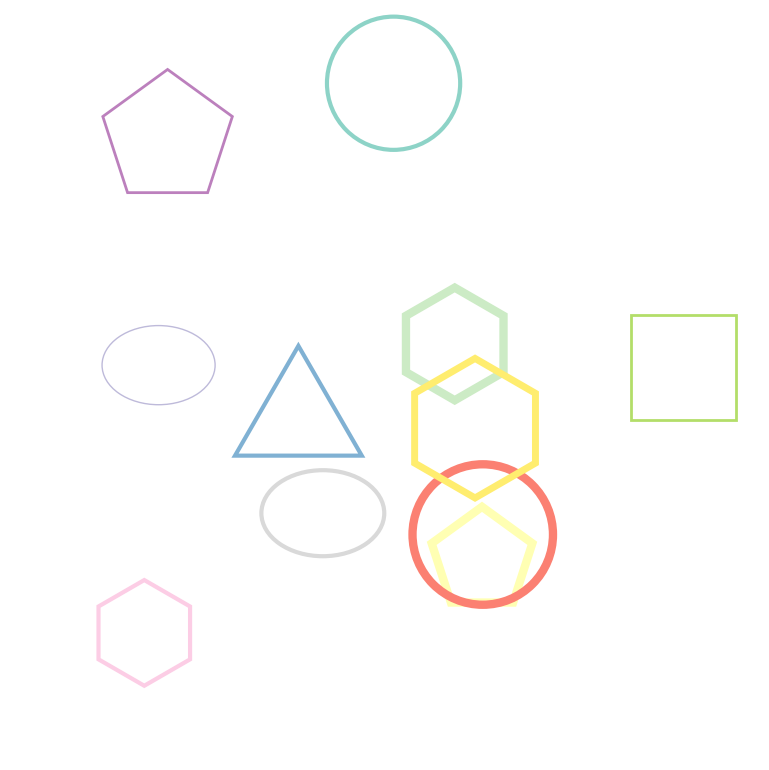[{"shape": "circle", "thickness": 1.5, "radius": 0.43, "center": [0.511, 0.892]}, {"shape": "pentagon", "thickness": 3, "radius": 0.34, "center": [0.626, 0.273]}, {"shape": "oval", "thickness": 0.5, "radius": 0.37, "center": [0.206, 0.526]}, {"shape": "circle", "thickness": 3, "radius": 0.46, "center": [0.627, 0.306]}, {"shape": "triangle", "thickness": 1.5, "radius": 0.48, "center": [0.388, 0.456]}, {"shape": "square", "thickness": 1, "radius": 0.34, "center": [0.887, 0.523]}, {"shape": "hexagon", "thickness": 1.5, "radius": 0.34, "center": [0.187, 0.178]}, {"shape": "oval", "thickness": 1.5, "radius": 0.4, "center": [0.419, 0.334]}, {"shape": "pentagon", "thickness": 1, "radius": 0.44, "center": [0.218, 0.821]}, {"shape": "hexagon", "thickness": 3, "radius": 0.37, "center": [0.591, 0.553]}, {"shape": "hexagon", "thickness": 2.5, "radius": 0.45, "center": [0.617, 0.444]}]